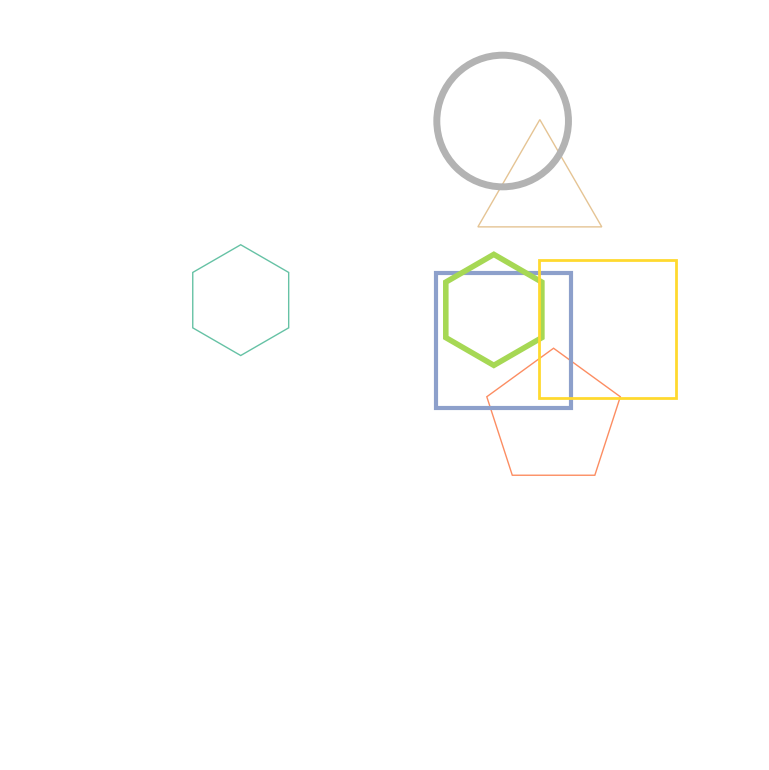[{"shape": "hexagon", "thickness": 0.5, "radius": 0.36, "center": [0.313, 0.61]}, {"shape": "pentagon", "thickness": 0.5, "radius": 0.46, "center": [0.719, 0.457]}, {"shape": "square", "thickness": 1.5, "radius": 0.44, "center": [0.654, 0.558]}, {"shape": "hexagon", "thickness": 2, "radius": 0.36, "center": [0.641, 0.598]}, {"shape": "square", "thickness": 1, "radius": 0.45, "center": [0.789, 0.573]}, {"shape": "triangle", "thickness": 0.5, "radius": 0.46, "center": [0.701, 0.752]}, {"shape": "circle", "thickness": 2.5, "radius": 0.43, "center": [0.653, 0.843]}]